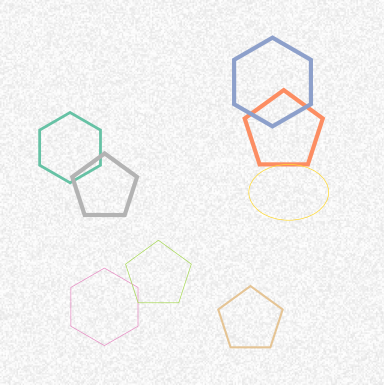[{"shape": "hexagon", "thickness": 2, "radius": 0.46, "center": [0.182, 0.617]}, {"shape": "pentagon", "thickness": 3, "radius": 0.53, "center": [0.737, 0.659]}, {"shape": "hexagon", "thickness": 3, "radius": 0.58, "center": [0.708, 0.787]}, {"shape": "hexagon", "thickness": 0.5, "radius": 0.5, "center": [0.271, 0.203]}, {"shape": "pentagon", "thickness": 0.5, "radius": 0.45, "center": [0.412, 0.286]}, {"shape": "oval", "thickness": 0.5, "radius": 0.52, "center": [0.75, 0.501]}, {"shape": "pentagon", "thickness": 1.5, "radius": 0.44, "center": [0.651, 0.169]}, {"shape": "pentagon", "thickness": 3, "radius": 0.44, "center": [0.272, 0.513]}]